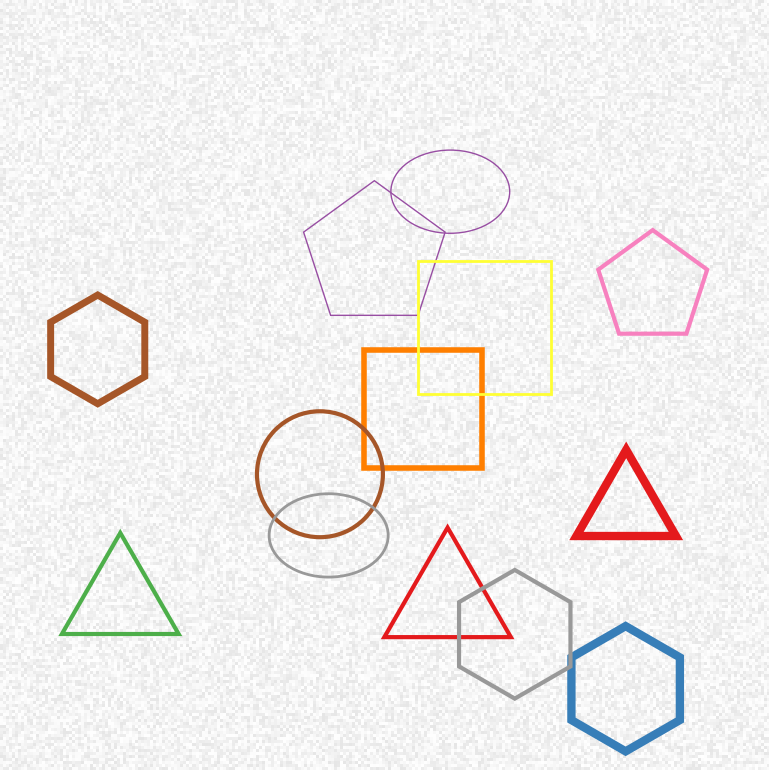[{"shape": "triangle", "thickness": 1.5, "radius": 0.47, "center": [0.581, 0.22]}, {"shape": "triangle", "thickness": 3, "radius": 0.37, "center": [0.813, 0.341]}, {"shape": "hexagon", "thickness": 3, "radius": 0.41, "center": [0.813, 0.106]}, {"shape": "triangle", "thickness": 1.5, "radius": 0.44, "center": [0.156, 0.22]}, {"shape": "pentagon", "thickness": 0.5, "radius": 0.48, "center": [0.486, 0.669]}, {"shape": "oval", "thickness": 0.5, "radius": 0.39, "center": [0.585, 0.751]}, {"shape": "square", "thickness": 2, "radius": 0.38, "center": [0.549, 0.469]}, {"shape": "square", "thickness": 1, "radius": 0.43, "center": [0.63, 0.574]}, {"shape": "hexagon", "thickness": 2.5, "radius": 0.35, "center": [0.127, 0.546]}, {"shape": "circle", "thickness": 1.5, "radius": 0.41, "center": [0.416, 0.384]}, {"shape": "pentagon", "thickness": 1.5, "radius": 0.37, "center": [0.848, 0.627]}, {"shape": "hexagon", "thickness": 1.5, "radius": 0.42, "center": [0.669, 0.176]}, {"shape": "oval", "thickness": 1, "radius": 0.39, "center": [0.427, 0.305]}]